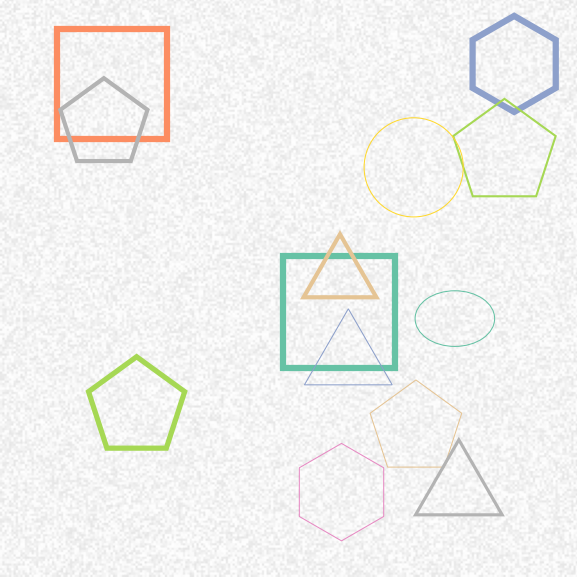[{"shape": "square", "thickness": 3, "radius": 0.48, "center": [0.586, 0.459]}, {"shape": "oval", "thickness": 0.5, "radius": 0.34, "center": [0.788, 0.447]}, {"shape": "square", "thickness": 3, "radius": 0.47, "center": [0.194, 0.854]}, {"shape": "triangle", "thickness": 0.5, "radius": 0.44, "center": [0.603, 0.377]}, {"shape": "hexagon", "thickness": 3, "radius": 0.42, "center": [0.89, 0.888]}, {"shape": "hexagon", "thickness": 0.5, "radius": 0.42, "center": [0.591, 0.147]}, {"shape": "pentagon", "thickness": 2.5, "radius": 0.44, "center": [0.237, 0.294]}, {"shape": "pentagon", "thickness": 1, "radius": 0.47, "center": [0.874, 0.735]}, {"shape": "circle", "thickness": 0.5, "radius": 0.43, "center": [0.716, 0.709]}, {"shape": "triangle", "thickness": 2, "radius": 0.36, "center": [0.589, 0.521]}, {"shape": "pentagon", "thickness": 0.5, "radius": 0.42, "center": [0.72, 0.258]}, {"shape": "triangle", "thickness": 1.5, "radius": 0.43, "center": [0.795, 0.151]}, {"shape": "pentagon", "thickness": 2, "radius": 0.4, "center": [0.18, 0.784]}]